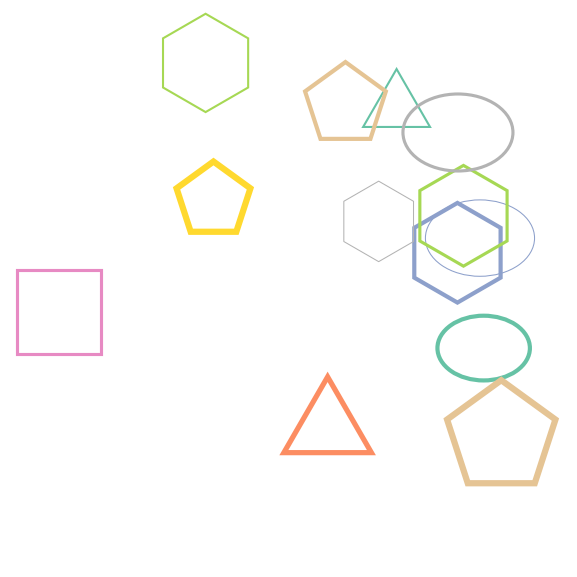[{"shape": "oval", "thickness": 2, "radius": 0.4, "center": [0.838, 0.396]}, {"shape": "triangle", "thickness": 1, "radius": 0.33, "center": [0.687, 0.813]}, {"shape": "triangle", "thickness": 2.5, "radius": 0.44, "center": [0.567, 0.259]}, {"shape": "oval", "thickness": 0.5, "radius": 0.47, "center": [0.831, 0.587]}, {"shape": "hexagon", "thickness": 2, "radius": 0.43, "center": [0.792, 0.561]}, {"shape": "square", "thickness": 1.5, "radius": 0.36, "center": [0.102, 0.459]}, {"shape": "hexagon", "thickness": 1, "radius": 0.43, "center": [0.356, 0.89]}, {"shape": "hexagon", "thickness": 1.5, "radius": 0.44, "center": [0.803, 0.625]}, {"shape": "pentagon", "thickness": 3, "radius": 0.34, "center": [0.37, 0.652]}, {"shape": "pentagon", "thickness": 3, "radius": 0.49, "center": [0.868, 0.242]}, {"shape": "pentagon", "thickness": 2, "radius": 0.37, "center": [0.598, 0.818]}, {"shape": "oval", "thickness": 1.5, "radius": 0.48, "center": [0.793, 0.77]}, {"shape": "hexagon", "thickness": 0.5, "radius": 0.35, "center": [0.656, 0.616]}]